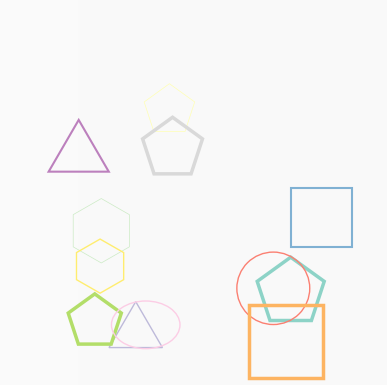[{"shape": "pentagon", "thickness": 2.5, "radius": 0.45, "center": [0.75, 0.241]}, {"shape": "pentagon", "thickness": 0.5, "radius": 0.34, "center": [0.437, 0.714]}, {"shape": "triangle", "thickness": 1, "radius": 0.4, "center": [0.35, 0.137]}, {"shape": "circle", "thickness": 1, "radius": 0.47, "center": [0.705, 0.251]}, {"shape": "square", "thickness": 1.5, "radius": 0.39, "center": [0.83, 0.435]}, {"shape": "square", "thickness": 2.5, "radius": 0.47, "center": [0.739, 0.112]}, {"shape": "pentagon", "thickness": 2.5, "radius": 0.36, "center": [0.245, 0.165]}, {"shape": "oval", "thickness": 1, "radius": 0.44, "center": [0.376, 0.156]}, {"shape": "pentagon", "thickness": 2.5, "radius": 0.41, "center": [0.445, 0.614]}, {"shape": "triangle", "thickness": 1.5, "radius": 0.45, "center": [0.203, 0.599]}, {"shape": "hexagon", "thickness": 0.5, "radius": 0.42, "center": [0.261, 0.401]}, {"shape": "hexagon", "thickness": 1, "radius": 0.35, "center": [0.258, 0.309]}]